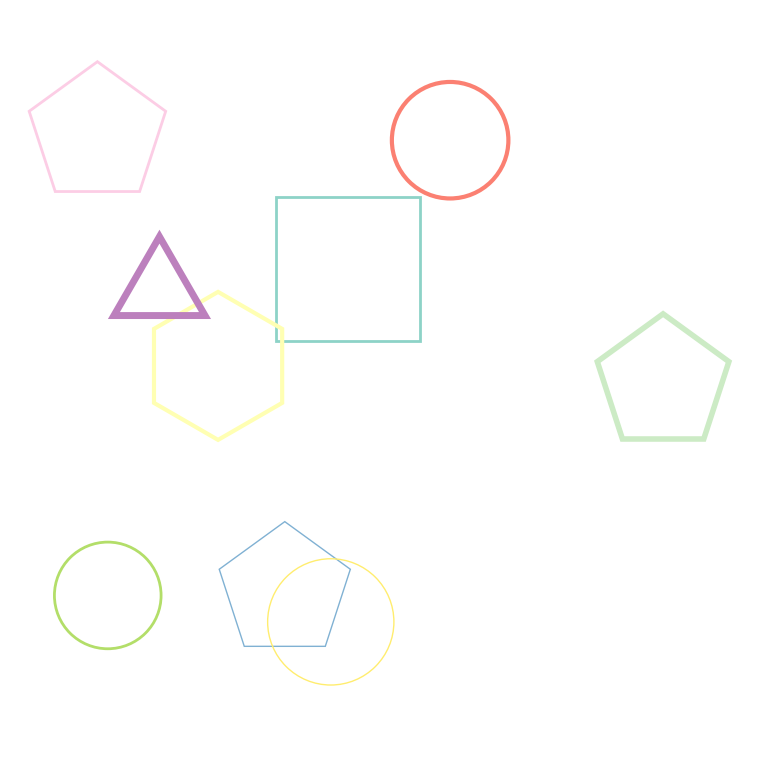[{"shape": "square", "thickness": 1, "radius": 0.47, "center": [0.452, 0.65]}, {"shape": "hexagon", "thickness": 1.5, "radius": 0.48, "center": [0.283, 0.525]}, {"shape": "circle", "thickness": 1.5, "radius": 0.38, "center": [0.585, 0.818]}, {"shape": "pentagon", "thickness": 0.5, "radius": 0.45, "center": [0.37, 0.233]}, {"shape": "circle", "thickness": 1, "radius": 0.35, "center": [0.14, 0.227]}, {"shape": "pentagon", "thickness": 1, "radius": 0.47, "center": [0.127, 0.827]}, {"shape": "triangle", "thickness": 2.5, "radius": 0.34, "center": [0.207, 0.624]}, {"shape": "pentagon", "thickness": 2, "radius": 0.45, "center": [0.861, 0.503]}, {"shape": "circle", "thickness": 0.5, "radius": 0.41, "center": [0.43, 0.192]}]